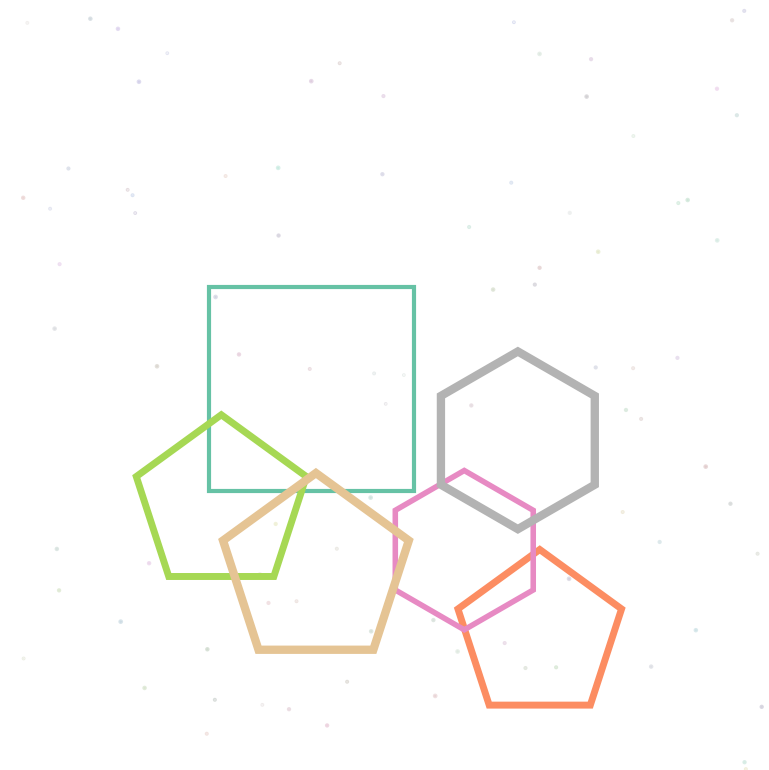[{"shape": "square", "thickness": 1.5, "radius": 0.66, "center": [0.405, 0.495]}, {"shape": "pentagon", "thickness": 2.5, "radius": 0.56, "center": [0.701, 0.175]}, {"shape": "hexagon", "thickness": 2, "radius": 0.52, "center": [0.603, 0.286]}, {"shape": "pentagon", "thickness": 2.5, "radius": 0.58, "center": [0.287, 0.345]}, {"shape": "pentagon", "thickness": 3, "radius": 0.63, "center": [0.41, 0.259]}, {"shape": "hexagon", "thickness": 3, "radius": 0.58, "center": [0.673, 0.428]}]